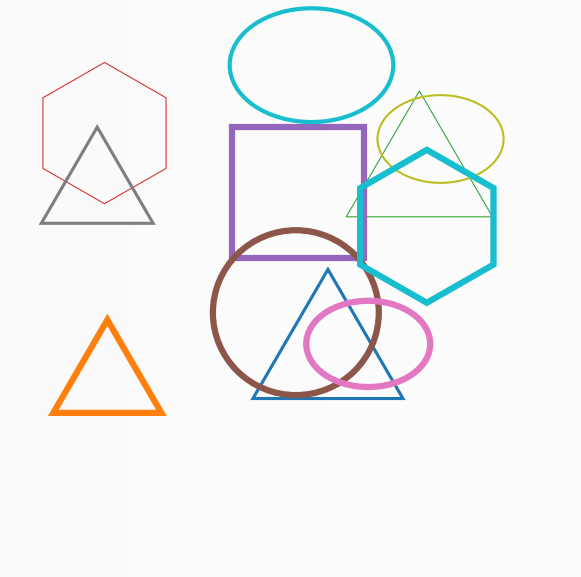[{"shape": "triangle", "thickness": 1.5, "radius": 0.75, "center": [0.564, 0.384]}, {"shape": "triangle", "thickness": 3, "radius": 0.54, "center": [0.185, 0.338]}, {"shape": "triangle", "thickness": 0.5, "radius": 0.73, "center": [0.722, 0.696]}, {"shape": "hexagon", "thickness": 0.5, "radius": 0.61, "center": [0.18, 0.769]}, {"shape": "square", "thickness": 3, "radius": 0.57, "center": [0.513, 0.666]}, {"shape": "circle", "thickness": 3, "radius": 0.71, "center": [0.509, 0.458]}, {"shape": "oval", "thickness": 3, "radius": 0.53, "center": [0.634, 0.404]}, {"shape": "triangle", "thickness": 1.5, "radius": 0.56, "center": [0.167, 0.668]}, {"shape": "oval", "thickness": 1, "radius": 0.54, "center": [0.758, 0.758]}, {"shape": "hexagon", "thickness": 3, "radius": 0.66, "center": [0.734, 0.607]}, {"shape": "oval", "thickness": 2, "radius": 0.7, "center": [0.536, 0.886]}]